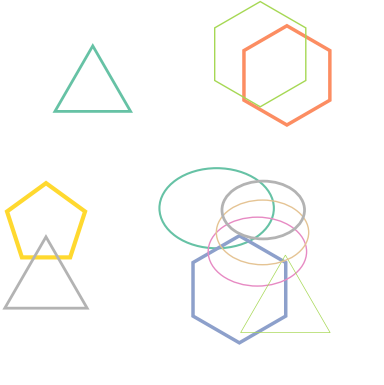[{"shape": "triangle", "thickness": 2, "radius": 0.57, "center": [0.241, 0.767]}, {"shape": "oval", "thickness": 1.5, "radius": 0.74, "center": [0.563, 0.459]}, {"shape": "hexagon", "thickness": 2.5, "radius": 0.64, "center": [0.745, 0.804]}, {"shape": "hexagon", "thickness": 2.5, "radius": 0.7, "center": [0.622, 0.249]}, {"shape": "oval", "thickness": 1, "radius": 0.64, "center": [0.669, 0.346]}, {"shape": "hexagon", "thickness": 1, "radius": 0.68, "center": [0.676, 0.859]}, {"shape": "triangle", "thickness": 0.5, "radius": 0.67, "center": [0.741, 0.203]}, {"shape": "pentagon", "thickness": 3, "radius": 0.53, "center": [0.12, 0.418]}, {"shape": "oval", "thickness": 1, "radius": 0.6, "center": [0.682, 0.396]}, {"shape": "triangle", "thickness": 2, "radius": 0.62, "center": [0.119, 0.261]}, {"shape": "oval", "thickness": 2, "radius": 0.54, "center": [0.684, 0.455]}]